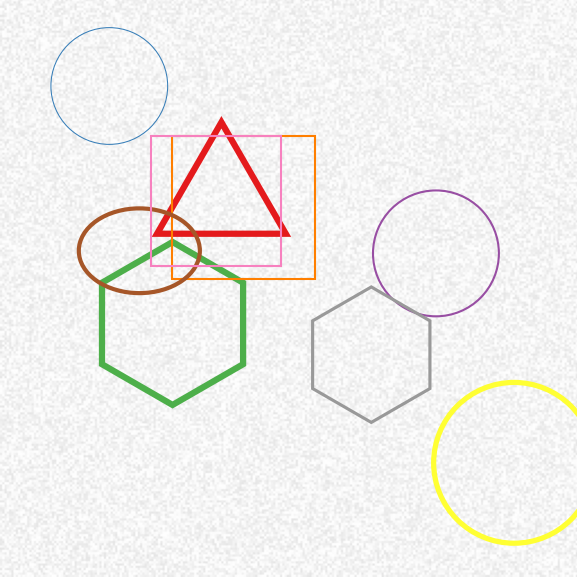[{"shape": "triangle", "thickness": 3, "radius": 0.64, "center": [0.383, 0.659]}, {"shape": "circle", "thickness": 0.5, "radius": 0.51, "center": [0.189, 0.85]}, {"shape": "hexagon", "thickness": 3, "radius": 0.71, "center": [0.299, 0.439]}, {"shape": "circle", "thickness": 1, "radius": 0.54, "center": [0.755, 0.56]}, {"shape": "square", "thickness": 1, "radius": 0.62, "center": [0.421, 0.639]}, {"shape": "circle", "thickness": 2.5, "radius": 0.7, "center": [0.89, 0.198]}, {"shape": "oval", "thickness": 2, "radius": 0.52, "center": [0.241, 0.565]}, {"shape": "square", "thickness": 1, "radius": 0.56, "center": [0.373, 0.651]}, {"shape": "hexagon", "thickness": 1.5, "radius": 0.59, "center": [0.643, 0.385]}]